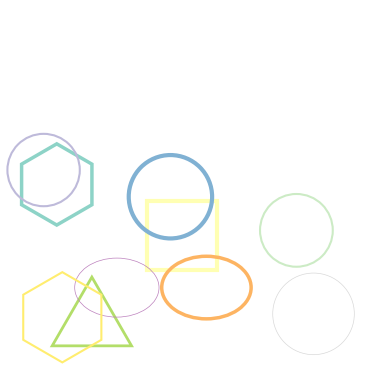[{"shape": "hexagon", "thickness": 2.5, "radius": 0.53, "center": [0.147, 0.521]}, {"shape": "square", "thickness": 3, "radius": 0.45, "center": [0.472, 0.388]}, {"shape": "circle", "thickness": 1.5, "radius": 0.47, "center": [0.113, 0.558]}, {"shape": "circle", "thickness": 3, "radius": 0.54, "center": [0.443, 0.489]}, {"shape": "oval", "thickness": 2.5, "radius": 0.58, "center": [0.536, 0.253]}, {"shape": "triangle", "thickness": 2, "radius": 0.6, "center": [0.239, 0.161]}, {"shape": "circle", "thickness": 0.5, "radius": 0.53, "center": [0.814, 0.185]}, {"shape": "oval", "thickness": 0.5, "radius": 0.55, "center": [0.304, 0.253]}, {"shape": "circle", "thickness": 1.5, "radius": 0.47, "center": [0.77, 0.402]}, {"shape": "hexagon", "thickness": 1.5, "radius": 0.59, "center": [0.162, 0.176]}]